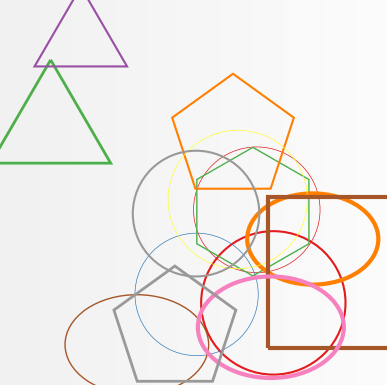[{"shape": "circle", "thickness": 1.5, "radius": 0.93, "center": [0.705, 0.213]}, {"shape": "circle", "thickness": 0.5, "radius": 0.82, "center": [0.663, 0.455]}, {"shape": "circle", "thickness": 0.5, "radius": 0.8, "center": [0.507, 0.235]}, {"shape": "hexagon", "thickness": 1, "radius": 0.83, "center": [0.653, 0.45]}, {"shape": "triangle", "thickness": 2, "radius": 0.89, "center": [0.131, 0.666]}, {"shape": "triangle", "thickness": 1.5, "radius": 0.69, "center": [0.209, 0.896]}, {"shape": "pentagon", "thickness": 1.5, "radius": 0.83, "center": [0.601, 0.643]}, {"shape": "oval", "thickness": 3, "radius": 0.85, "center": [0.807, 0.379]}, {"shape": "circle", "thickness": 0.5, "radius": 0.9, "center": [0.614, 0.482]}, {"shape": "square", "thickness": 3, "radius": 0.98, "center": [0.889, 0.292]}, {"shape": "oval", "thickness": 1, "radius": 0.93, "center": [0.353, 0.105]}, {"shape": "oval", "thickness": 3, "radius": 0.94, "center": [0.699, 0.15]}, {"shape": "circle", "thickness": 1.5, "radius": 0.82, "center": [0.506, 0.445]}, {"shape": "pentagon", "thickness": 2, "radius": 0.83, "center": [0.451, 0.144]}]